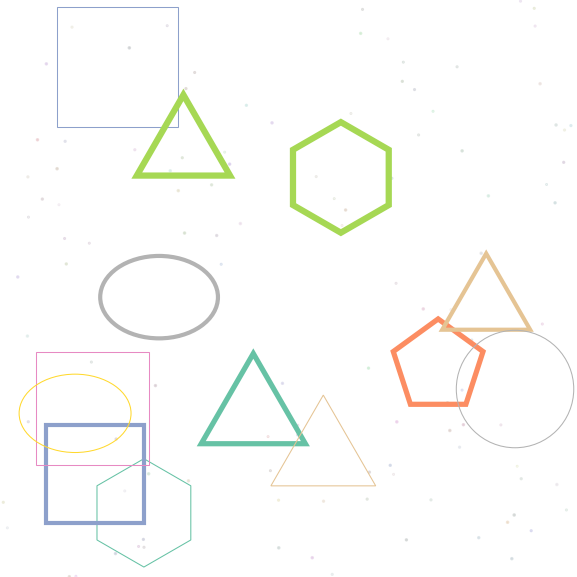[{"shape": "triangle", "thickness": 2.5, "radius": 0.52, "center": [0.439, 0.283]}, {"shape": "hexagon", "thickness": 0.5, "radius": 0.47, "center": [0.249, 0.111]}, {"shape": "pentagon", "thickness": 2.5, "radius": 0.41, "center": [0.759, 0.365]}, {"shape": "square", "thickness": 2, "radius": 0.42, "center": [0.165, 0.179]}, {"shape": "square", "thickness": 0.5, "radius": 0.52, "center": [0.204, 0.883]}, {"shape": "square", "thickness": 0.5, "radius": 0.49, "center": [0.16, 0.291]}, {"shape": "hexagon", "thickness": 3, "radius": 0.48, "center": [0.59, 0.692]}, {"shape": "triangle", "thickness": 3, "radius": 0.47, "center": [0.318, 0.742]}, {"shape": "oval", "thickness": 0.5, "radius": 0.48, "center": [0.13, 0.283]}, {"shape": "triangle", "thickness": 0.5, "radius": 0.52, "center": [0.56, 0.21]}, {"shape": "triangle", "thickness": 2, "radius": 0.44, "center": [0.842, 0.472]}, {"shape": "circle", "thickness": 0.5, "radius": 0.51, "center": [0.892, 0.325]}, {"shape": "oval", "thickness": 2, "radius": 0.51, "center": [0.275, 0.485]}]